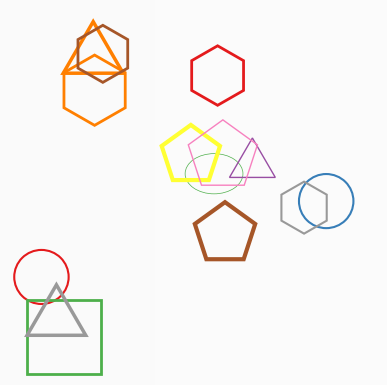[{"shape": "circle", "thickness": 1.5, "radius": 0.35, "center": [0.107, 0.281]}, {"shape": "hexagon", "thickness": 2, "radius": 0.39, "center": [0.562, 0.804]}, {"shape": "circle", "thickness": 1.5, "radius": 0.35, "center": [0.842, 0.478]}, {"shape": "square", "thickness": 2, "radius": 0.48, "center": [0.166, 0.125]}, {"shape": "oval", "thickness": 0.5, "radius": 0.37, "center": [0.552, 0.549]}, {"shape": "triangle", "thickness": 1, "radius": 0.34, "center": [0.651, 0.573]}, {"shape": "hexagon", "thickness": 2, "radius": 0.46, "center": [0.244, 0.766]}, {"shape": "triangle", "thickness": 2.5, "radius": 0.45, "center": [0.24, 0.854]}, {"shape": "pentagon", "thickness": 3, "radius": 0.4, "center": [0.492, 0.596]}, {"shape": "hexagon", "thickness": 2, "radius": 0.37, "center": [0.265, 0.86]}, {"shape": "pentagon", "thickness": 3, "radius": 0.41, "center": [0.581, 0.393]}, {"shape": "pentagon", "thickness": 1, "radius": 0.47, "center": [0.575, 0.595]}, {"shape": "hexagon", "thickness": 1.5, "radius": 0.34, "center": [0.785, 0.461]}, {"shape": "triangle", "thickness": 2.5, "radius": 0.44, "center": [0.146, 0.173]}]